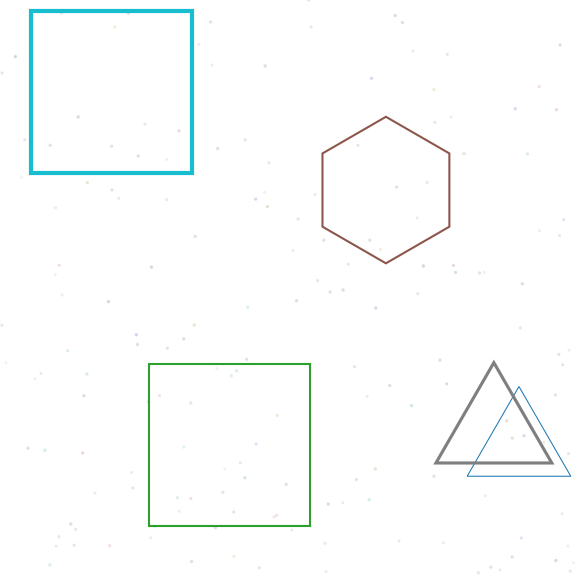[{"shape": "triangle", "thickness": 0.5, "radius": 0.52, "center": [0.899, 0.226]}, {"shape": "square", "thickness": 1, "radius": 0.7, "center": [0.397, 0.229]}, {"shape": "hexagon", "thickness": 1, "radius": 0.63, "center": [0.668, 0.67]}, {"shape": "triangle", "thickness": 1.5, "radius": 0.58, "center": [0.855, 0.255]}, {"shape": "square", "thickness": 2, "radius": 0.7, "center": [0.193, 0.84]}]